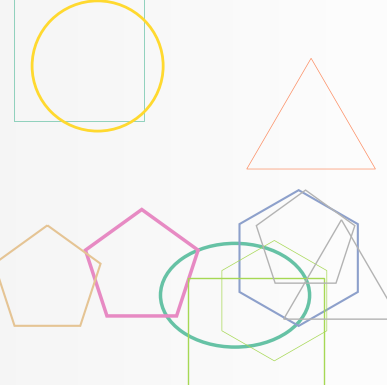[{"shape": "square", "thickness": 0.5, "radius": 0.84, "center": [0.204, 0.854]}, {"shape": "oval", "thickness": 2.5, "radius": 0.96, "center": [0.607, 0.233]}, {"shape": "triangle", "thickness": 0.5, "radius": 0.96, "center": [0.803, 0.657]}, {"shape": "hexagon", "thickness": 1.5, "radius": 0.88, "center": [0.771, 0.33]}, {"shape": "pentagon", "thickness": 2.5, "radius": 0.76, "center": [0.366, 0.303]}, {"shape": "hexagon", "thickness": 0.5, "radius": 0.78, "center": [0.708, 0.219]}, {"shape": "square", "thickness": 1, "radius": 0.88, "center": [0.662, 0.102]}, {"shape": "circle", "thickness": 2, "radius": 0.85, "center": [0.252, 0.829]}, {"shape": "pentagon", "thickness": 1.5, "radius": 0.72, "center": [0.122, 0.27]}, {"shape": "triangle", "thickness": 1, "radius": 0.86, "center": [0.881, 0.257]}, {"shape": "pentagon", "thickness": 1, "radius": 0.67, "center": [0.789, 0.373]}]